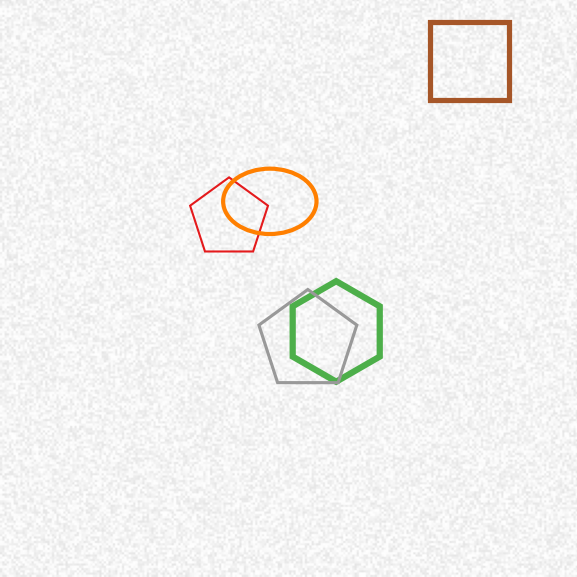[{"shape": "pentagon", "thickness": 1, "radius": 0.35, "center": [0.397, 0.621]}, {"shape": "hexagon", "thickness": 3, "radius": 0.44, "center": [0.582, 0.425]}, {"shape": "oval", "thickness": 2, "radius": 0.4, "center": [0.467, 0.65]}, {"shape": "square", "thickness": 2.5, "radius": 0.34, "center": [0.813, 0.894]}, {"shape": "pentagon", "thickness": 1.5, "radius": 0.45, "center": [0.533, 0.409]}]